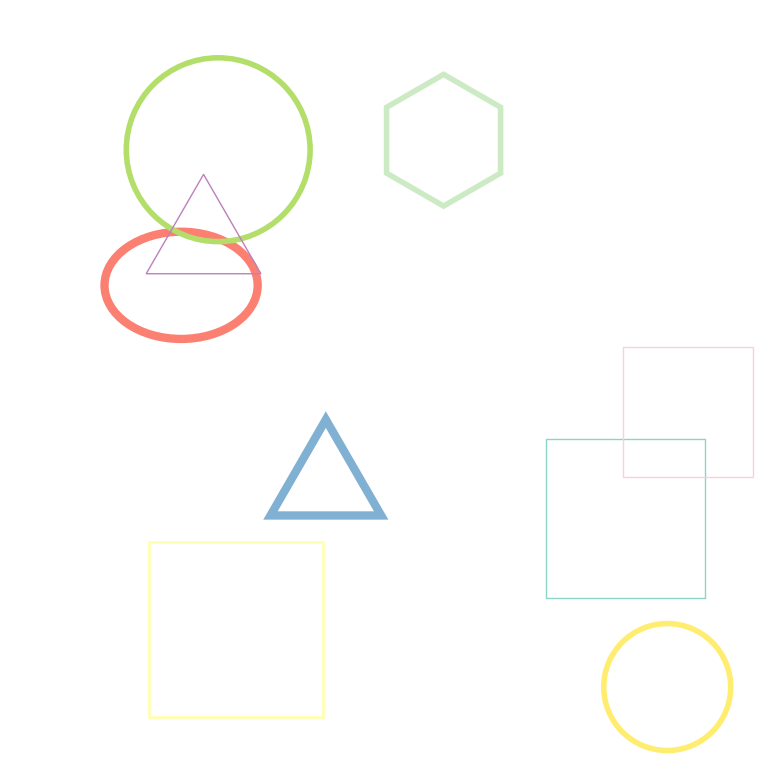[{"shape": "square", "thickness": 0.5, "radius": 0.52, "center": [0.812, 0.327]}, {"shape": "square", "thickness": 1, "radius": 0.57, "center": [0.306, 0.182]}, {"shape": "oval", "thickness": 3, "radius": 0.5, "center": [0.235, 0.629]}, {"shape": "triangle", "thickness": 3, "radius": 0.42, "center": [0.423, 0.372]}, {"shape": "circle", "thickness": 2, "radius": 0.6, "center": [0.283, 0.806]}, {"shape": "square", "thickness": 0.5, "radius": 0.42, "center": [0.894, 0.465]}, {"shape": "triangle", "thickness": 0.5, "radius": 0.43, "center": [0.264, 0.688]}, {"shape": "hexagon", "thickness": 2, "radius": 0.43, "center": [0.576, 0.818]}, {"shape": "circle", "thickness": 2, "radius": 0.41, "center": [0.867, 0.108]}]